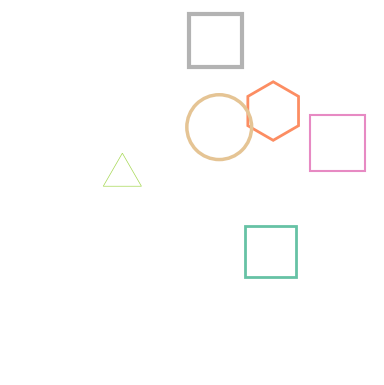[{"shape": "square", "thickness": 2, "radius": 0.33, "center": [0.702, 0.346]}, {"shape": "hexagon", "thickness": 2, "radius": 0.38, "center": [0.71, 0.712]}, {"shape": "square", "thickness": 1.5, "radius": 0.36, "center": [0.877, 0.628]}, {"shape": "triangle", "thickness": 0.5, "radius": 0.29, "center": [0.318, 0.545]}, {"shape": "circle", "thickness": 2.5, "radius": 0.42, "center": [0.569, 0.67]}, {"shape": "square", "thickness": 3, "radius": 0.34, "center": [0.559, 0.895]}]